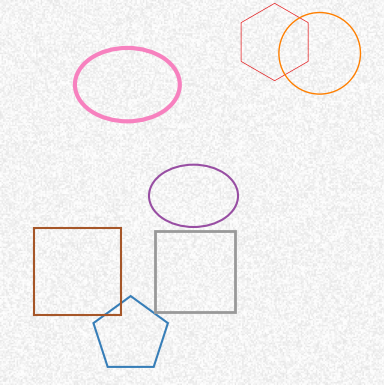[{"shape": "hexagon", "thickness": 0.5, "radius": 0.5, "center": [0.713, 0.891]}, {"shape": "pentagon", "thickness": 1.5, "radius": 0.51, "center": [0.339, 0.129]}, {"shape": "oval", "thickness": 1.5, "radius": 0.58, "center": [0.503, 0.491]}, {"shape": "circle", "thickness": 1, "radius": 0.53, "center": [0.83, 0.862]}, {"shape": "square", "thickness": 1.5, "radius": 0.56, "center": [0.201, 0.295]}, {"shape": "oval", "thickness": 3, "radius": 0.68, "center": [0.331, 0.78]}, {"shape": "square", "thickness": 2, "radius": 0.52, "center": [0.506, 0.295]}]